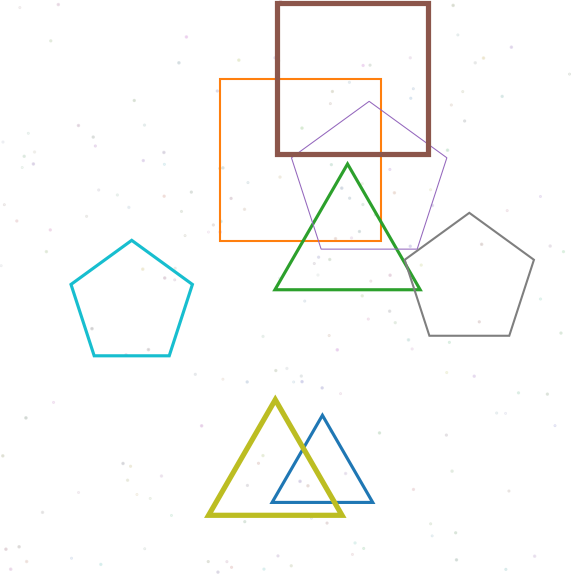[{"shape": "triangle", "thickness": 1.5, "radius": 0.5, "center": [0.558, 0.179]}, {"shape": "square", "thickness": 1, "radius": 0.7, "center": [0.52, 0.722]}, {"shape": "triangle", "thickness": 1.5, "radius": 0.73, "center": [0.602, 0.57]}, {"shape": "pentagon", "thickness": 0.5, "radius": 0.71, "center": [0.639, 0.682]}, {"shape": "square", "thickness": 2.5, "radius": 0.65, "center": [0.61, 0.863]}, {"shape": "pentagon", "thickness": 1, "radius": 0.59, "center": [0.813, 0.513]}, {"shape": "triangle", "thickness": 2.5, "radius": 0.67, "center": [0.477, 0.174]}, {"shape": "pentagon", "thickness": 1.5, "radius": 0.55, "center": [0.228, 0.472]}]